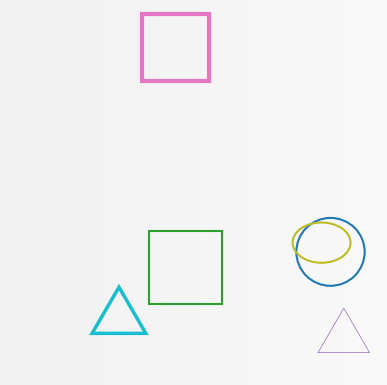[{"shape": "circle", "thickness": 1.5, "radius": 0.44, "center": [0.853, 0.346]}, {"shape": "square", "thickness": 1.5, "radius": 0.47, "center": [0.48, 0.305]}, {"shape": "triangle", "thickness": 0.5, "radius": 0.38, "center": [0.887, 0.123]}, {"shape": "square", "thickness": 3, "radius": 0.43, "center": [0.453, 0.877]}, {"shape": "oval", "thickness": 1.5, "radius": 0.37, "center": [0.83, 0.37]}, {"shape": "triangle", "thickness": 2.5, "radius": 0.4, "center": [0.307, 0.174]}]